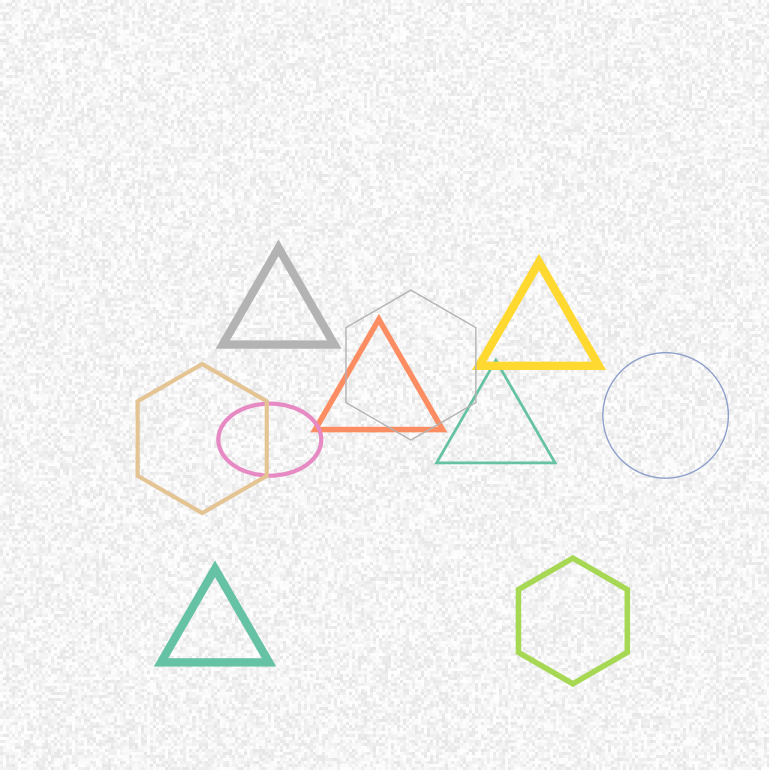[{"shape": "triangle", "thickness": 1, "radius": 0.44, "center": [0.644, 0.443]}, {"shape": "triangle", "thickness": 3, "radius": 0.41, "center": [0.279, 0.18]}, {"shape": "triangle", "thickness": 2, "radius": 0.48, "center": [0.492, 0.49]}, {"shape": "circle", "thickness": 0.5, "radius": 0.41, "center": [0.864, 0.46]}, {"shape": "oval", "thickness": 1.5, "radius": 0.33, "center": [0.35, 0.429]}, {"shape": "hexagon", "thickness": 2, "radius": 0.41, "center": [0.744, 0.194]}, {"shape": "triangle", "thickness": 3, "radius": 0.45, "center": [0.7, 0.57]}, {"shape": "hexagon", "thickness": 1.5, "radius": 0.48, "center": [0.263, 0.43]}, {"shape": "hexagon", "thickness": 0.5, "radius": 0.49, "center": [0.534, 0.526]}, {"shape": "triangle", "thickness": 3, "radius": 0.42, "center": [0.362, 0.594]}]